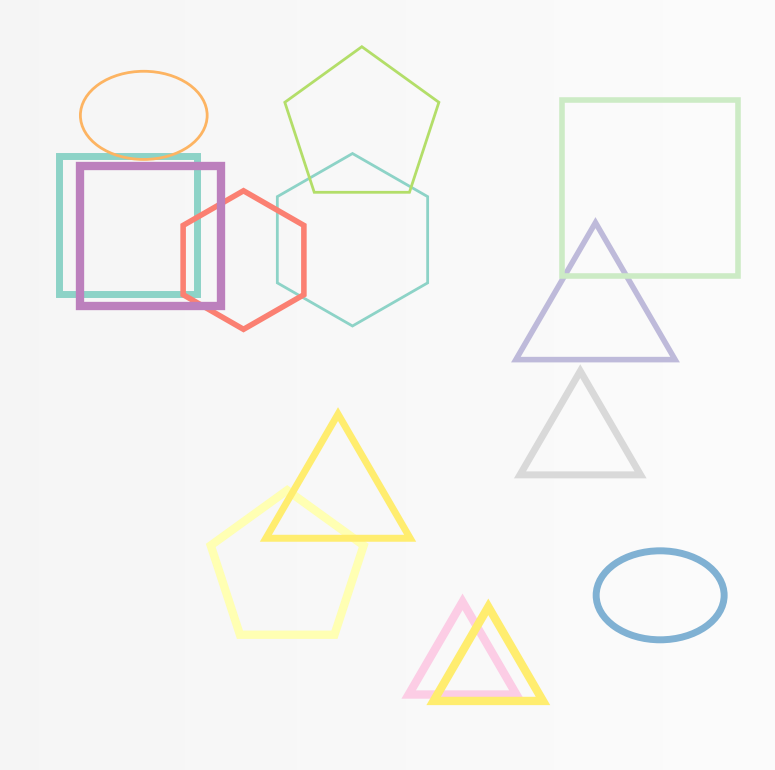[{"shape": "hexagon", "thickness": 1, "radius": 0.56, "center": [0.455, 0.689]}, {"shape": "square", "thickness": 2.5, "radius": 0.45, "center": [0.165, 0.708]}, {"shape": "pentagon", "thickness": 3, "radius": 0.52, "center": [0.371, 0.26]}, {"shape": "triangle", "thickness": 2, "radius": 0.59, "center": [0.768, 0.592]}, {"shape": "hexagon", "thickness": 2, "radius": 0.45, "center": [0.314, 0.662]}, {"shape": "oval", "thickness": 2.5, "radius": 0.41, "center": [0.852, 0.227]}, {"shape": "oval", "thickness": 1, "radius": 0.41, "center": [0.186, 0.85]}, {"shape": "pentagon", "thickness": 1, "radius": 0.52, "center": [0.467, 0.835]}, {"shape": "triangle", "thickness": 3, "radius": 0.4, "center": [0.597, 0.138]}, {"shape": "triangle", "thickness": 2.5, "radius": 0.45, "center": [0.749, 0.428]}, {"shape": "square", "thickness": 3, "radius": 0.46, "center": [0.194, 0.693]}, {"shape": "square", "thickness": 2, "radius": 0.57, "center": [0.839, 0.755]}, {"shape": "triangle", "thickness": 2.5, "radius": 0.54, "center": [0.436, 0.355]}, {"shape": "triangle", "thickness": 3, "radius": 0.41, "center": [0.63, 0.13]}]